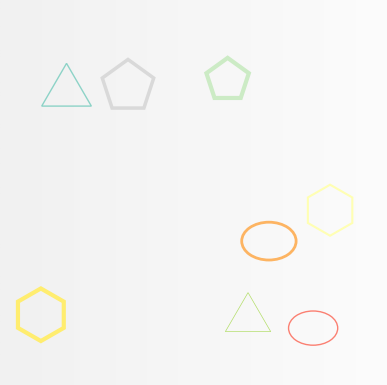[{"shape": "triangle", "thickness": 1, "radius": 0.37, "center": [0.172, 0.761]}, {"shape": "hexagon", "thickness": 1.5, "radius": 0.33, "center": [0.852, 0.454]}, {"shape": "oval", "thickness": 1, "radius": 0.32, "center": [0.808, 0.148]}, {"shape": "oval", "thickness": 2, "radius": 0.35, "center": [0.694, 0.374]}, {"shape": "triangle", "thickness": 0.5, "radius": 0.34, "center": [0.64, 0.172]}, {"shape": "pentagon", "thickness": 2.5, "radius": 0.35, "center": [0.33, 0.776]}, {"shape": "pentagon", "thickness": 3, "radius": 0.29, "center": [0.587, 0.792]}, {"shape": "hexagon", "thickness": 3, "radius": 0.34, "center": [0.105, 0.182]}]